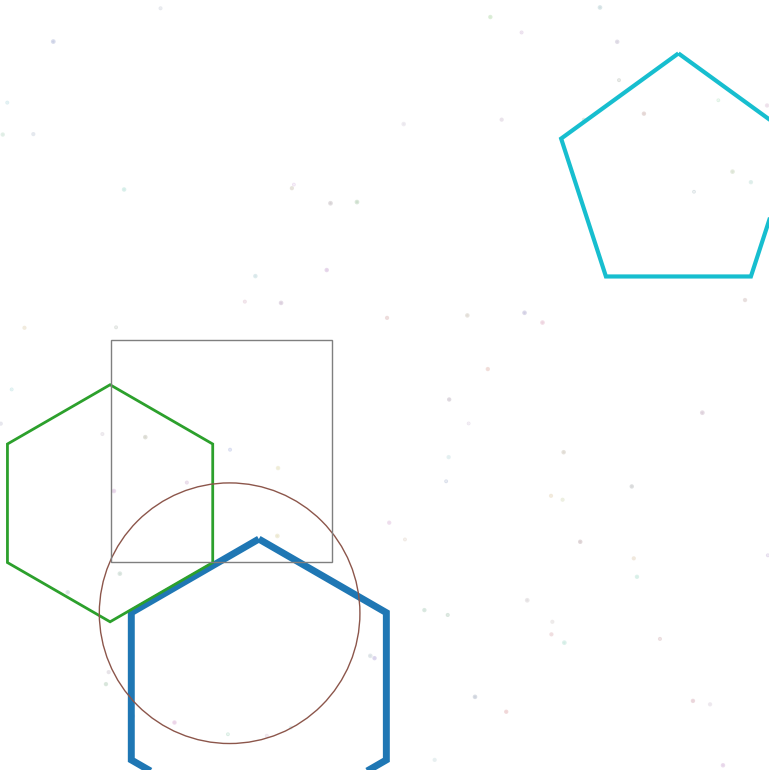[{"shape": "hexagon", "thickness": 2.5, "radius": 0.96, "center": [0.336, 0.109]}, {"shape": "hexagon", "thickness": 1, "radius": 0.77, "center": [0.143, 0.346]}, {"shape": "circle", "thickness": 0.5, "radius": 0.85, "center": [0.298, 0.204]}, {"shape": "square", "thickness": 0.5, "radius": 0.72, "center": [0.288, 0.414]}, {"shape": "pentagon", "thickness": 1.5, "radius": 0.8, "center": [0.881, 0.771]}]